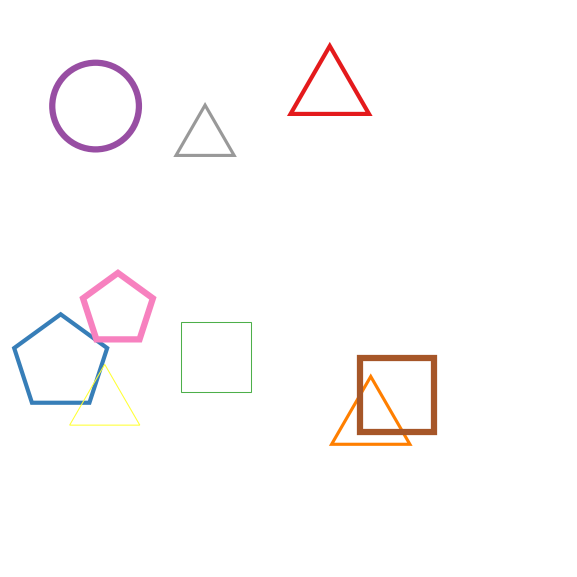[{"shape": "triangle", "thickness": 2, "radius": 0.39, "center": [0.571, 0.841]}, {"shape": "pentagon", "thickness": 2, "radius": 0.42, "center": [0.105, 0.37]}, {"shape": "square", "thickness": 0.5, "radius": 0.3, "center": [0.373, 0.381]}, {"shape": "circle", "thickness": 3, "radius": 0.38, "center": [0.166, 0.815]}, {"shape": "triangle", "thickness": 1.5, "radius": 0.39, "center": [0.642, 0.269]}, {"shape": "triangle", "thickness": 0.5, "radius": 0.35, "center": [0.181, 0.298]}, {"shape": "square", "thickness": 3, "radius": 0.32, "center": [0.687, 0.315]}, {"shape": "pentagon", "thickness": 3, "radius": 0.32, "center": [0.204, 0.463]}, {"shape": "triangle", "thickness": 1.5, "radius": 0.29, "center": [0.355, 0.759]}]